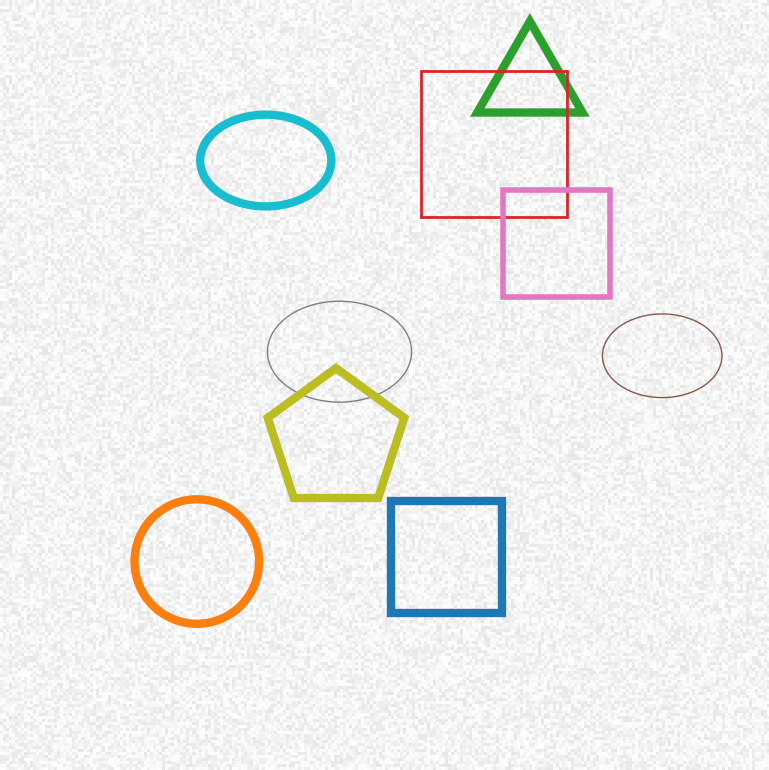[{"shape": "square", "thickness": 3, "radius": 0.36, "center": [0.58, 0.277]}, {"shape": "circle", "thickness": 3, "radius": 0.4, "center": [0.256, 0.271]}, {"shape": "triangle", "thickness": 3, "radius": 0.39, "center": [0.688, 0.893]}, {"shape": "square", "thickness": 1, "radius": 0.48, "center": [0.642, 0.813]}, {"shape": "oval", "thickness": 0.5, "radius": 0.39, "center": [0.86, 0.538]}, {"shape": "square", "thickness": 2, "radius": 0.35, "center": [0.723, 0.684]}, {"shape": "oval", "thickness": 0.5, "radius": 0.47, "center": [0.441, 0.543]}, {"shape": "pentagon", "thickness": 3, "radius": 0.47, "center": [0.436, 0.429]}, {"shape": "oval", "thickness": 3, "radius": 0.43, "center": [0.345, 0.792]}]